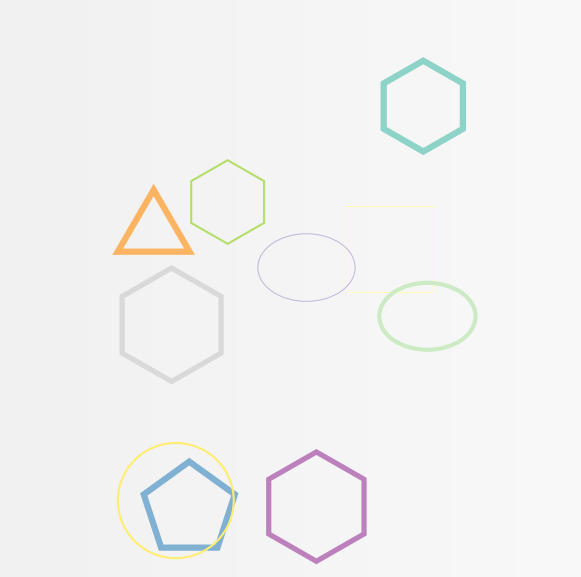[{"shape": "hexagon", "thickness": 3, "radius": 0.39, "center": [0.728, 0.815]}, {"shape": "square", "thickness": 0.5, "radius": 0.37, "center": [0.671, 0.569]}, {"shape": "oval", "thickness": 0.5, "radius": 0.42, "center": [0.527, 0.536]}, {"shape": "pentagon", "thickness": 3, "radius": 0.41, "center": [0.326, 0.117]}, {"shape": "triangle", "thickness": 3, "radius": 0.36, "center": [0.264, 0.599]}, {"shape": "hexagon", "thickness": 1, "radius": 0.36, "center": [0.392, 0.649]}, {"shape": "hexagon", "thickness": 2.5, "radius": 0.49, "center": [0.295, 0.437]}, {"shape": "hexagon", "thickness": 2.5, "radius": 0.47, "center": [0.544, 0.122]}, {"shape": "oval", "thickness": 2, "radius": 0.41, "center": [0.735, 0.451]}, {"shape": "circle", "thickness": 1, "radius": 0.5, "center": [0.302, 0.132]}]